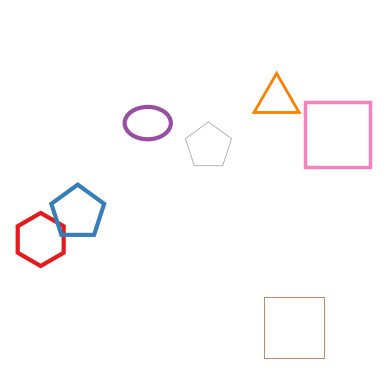[{"shape": "hexagon", "thickness": 3, "radius": 0.34, "center": [0.106, 0.378]}, {"shape": "pentagon", "thickness": 3, "radius": 0.36, "center": [0.202, 0.448]}, {"shape": "oval", "thickness": 3, "radius": 0.3, "center": [0.384, 0.68]}, {"shape": "triangle", "thickness": 2, "radius": 0.34, "center": [0.718, 0.742]}, {"shape": "square", "thickness": 0.5, "radius": 0.39, "center": [0.763, 0.15]}, {"shape": "square", "thickness": 2.5, "radius": 0.42, "center": [0.877, 0.651]}, {"shape": "pentagon", "thickness": 0.5, "radius": 0.31, "center": [0.542, 0.62]}]